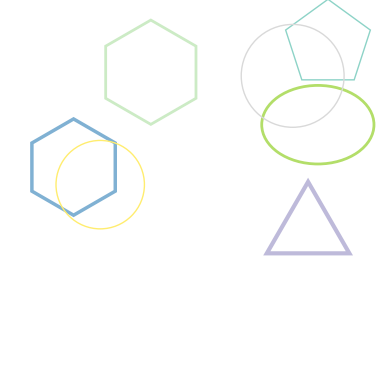[{"shape": "pentagon", "thickness": 1, "radius": 0.58, "center": [0.852, 0.886]}, {"shape": "triangle", "thickness": 3, "radius": 0.62, "center": [0.8, 0.404]}, {"shape": "hexagon", "thickness": 2.5, "radius": 0.63, "center": [0.191, 0.566]}, {"shape": "oval", "thickness": 2, "radius": 0.73, "center": [0.826, 0.676]}, {"shape": "circle", "thickness": 1, "radius": 0.67, "center": [0.76, 0.803]}, {"shape": "hexagon", "thickness": 2, "radius": 0.68, "center": [0.392, 0.812]}, {"shape": "circle", "thickness": 1, "radius": 0.57, "center": [0.26, 0.52]}]